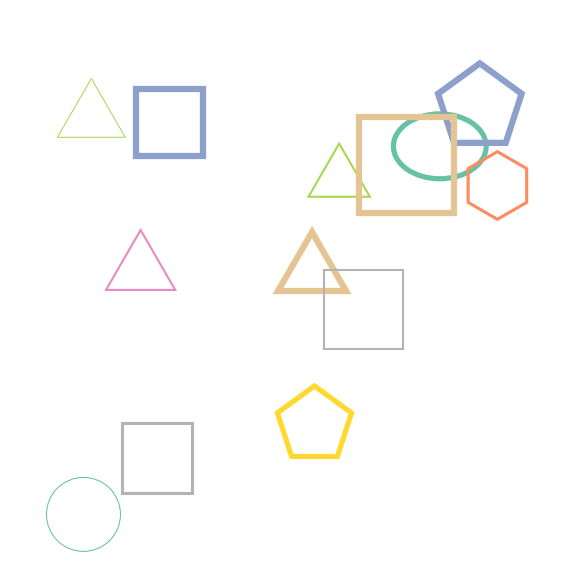[{"shape": "circle", "thickness": 0.5, "radius": 0.32, "center": [0.145, 0.108]}, {"shape": "oval", "thickness": 2.5, "radius": 0.4, "center": [0.762, 0.746]}, {"shape": "hexagon", "thickness": 1.5, "radius": 0.29, "center": [0.861, 0.678]}, {"shape": "pentagon", "thickness": 3, "radius": 0.38, "center": [0.831, 0.813]}, {"shape": "square", "thickness": 3, "radius": 0.29, "center": [0.293, 0.787]}, {"shape": "triangle", "thickness": 1, "radius": 0.35, "center": [0.243, 0.532]}, {"shape": "triangle", "thickness": 1, "radius": 0.31, "center": [0.587, 0.689]}, {"shape": "triangle", "thickness": 0.5, "radius": 0.34, "center": [0.158, 0.795]}, {"shape": "pentagon", "thickness": 2.5, "radius": 0.34, "center": [0.545, 0.263]}, {"shape": "square", "thickness": 3, "radius": 0.41, "center": [0.704, 0.713]}, {"shape": "triangle", "thickness": 3, "radius": 0.34, "center": [0.54, 0.529]}, {"shape": "square", "thickness": 1.5, "radius": 0.3, "center": [0.271, 0.206]}, {"shape": "square", "thickness": 1, "radius": 0.34, "center": [0.63, 0.463]}]